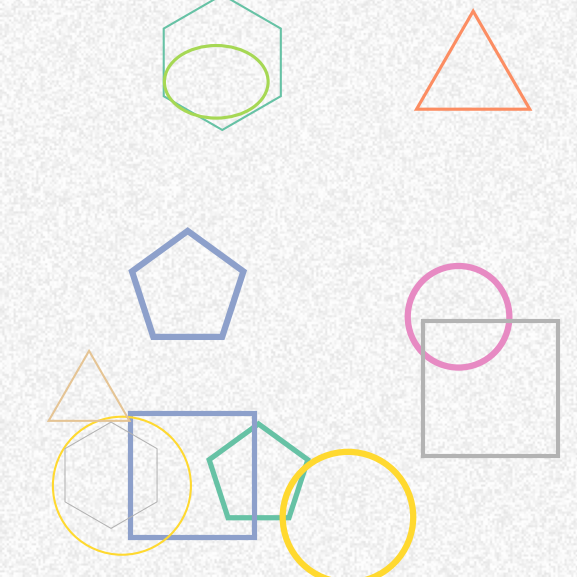[{"shape": "pentagon", "thickness": 2.5, "radius": 0.45, "center": [0.448, 0.175]}, {"shape": "hexagon", "thickness": 1, "radius": 0.59, "center": [0.385, 0.891]}, {"shape": "triangle", "thickness": 1.5, "radius": 0.57, "center": [0.819, 0.867]}, {"shape": "square", "thickness": 2.5, "radius": 0.54, "center": [0.333, 0.176]}, {"shape": "pentagon", "thickness": 3, "radius": 0.51, "center": [0.325, 0.498]}, {"shape": "circle", "thickness": 3, "radius": 0.44, "center": [0.794, 0.451]}, {"shape": "oval", "thickness": 1.5, "radius": 0.45, "center": [0.374, 0.857]}, {"shape": "circle", "thickness": 1, "radius": 0.6, "center": [0.211, 0.158]}, {"shape": "circle", "thickness": 3, "radius": 0.57, "center": [0.603, 0.104]}, {"shape": "triangle", "thickness": 1, "radius": 0.4, "center": [0.154, 0.311]}, {"shape": "square", "thickness": 2, "radius": 0.59, "center": [0.849, 0.327]}, {"shape": "hexagon", "thickness": 0.5, "radius": 0.46, "center": [0.192, 0.176]}]